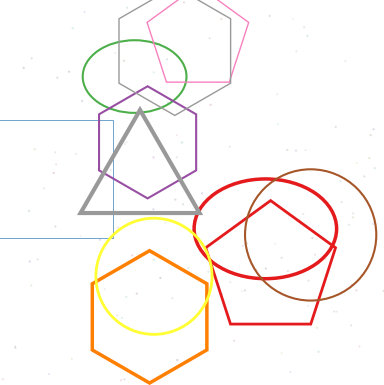[{"shape": "oval", "thickness": 2.5, "radius": 0.93, "center": [0.689, 0.406]}, {"shape": "pentagon", "thickness": 2, "radius": 0.89, "center": [0.703, 0.302]}, {"shape": "square", "thickness": 0.5, "radius": 0.77, "center": [0.14, 0.535]}, {"shape": "oval", "thickness": 1.5, "radius": 0.67, "center": [0.35, 0.801]}, {"shape": "hexagon", "thickness": 1.5, "radius": 0.73, "center": [0.383, 0.63]}, {"shape": "hexagon", "thickness": 2.5, "radius": 0.86, "center": [0.389, 0.177]}, {"shape": "circle", "thickness": 2, "radius": 0.75, "center": [0.4, 0.282]}, {"shape": "circle", "thickness": 1.5, "radius": 0.85, "center": [0.807, 0.39]}, {"shape": "pentagon", "thickness": 1, "radius": 0.69, "center": [0.514, 0.899]}, {"shape": "hexagon", "thickness": 1, "radius": 0.84, "center": [0.454, 0.868]}, {"shape": "triangle", "thickness": 3, "radius": 0.89, "center": [0.364, 0.536]}]